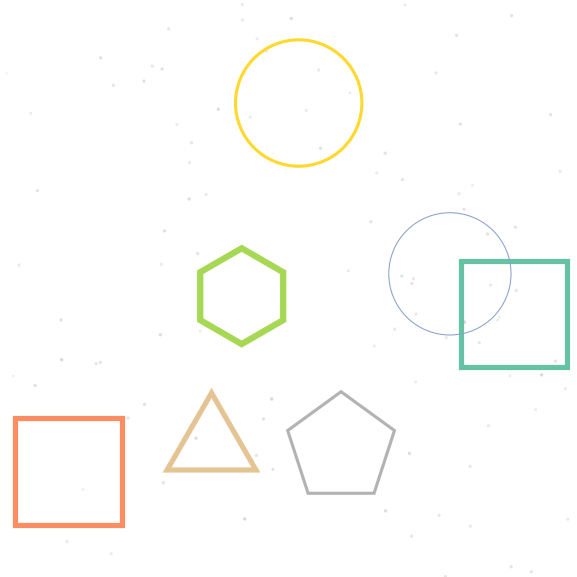[{"shape": "square", "thickness": 2.5, "radius": 0.46, "center": [0.89, 0.456]}, {"shape": "square", "thickness": 2.5, "radius": 0.46, "center": [0.119, 0.182]}, {"shape": "circle", "thickness": 0.5, "radius": 0.53, "center": [0.779, 0.525]}, {"shape": "hexagon", "thickness": 3, "radius": 0.41, "center": [0.419, 0.486]}, {"shape": "circle", "thickness": 1.5, "radius": 0.55, "center": [0.517, 0.821]}, {"shape": "triangle", "thickness": 2.5, "radius": 0.44, "center": [0.366, 0.23]}, {"shape": "pentagon", "thickness": 1.5, "radius": 0.49, "center": [0.591, 0.224]}]